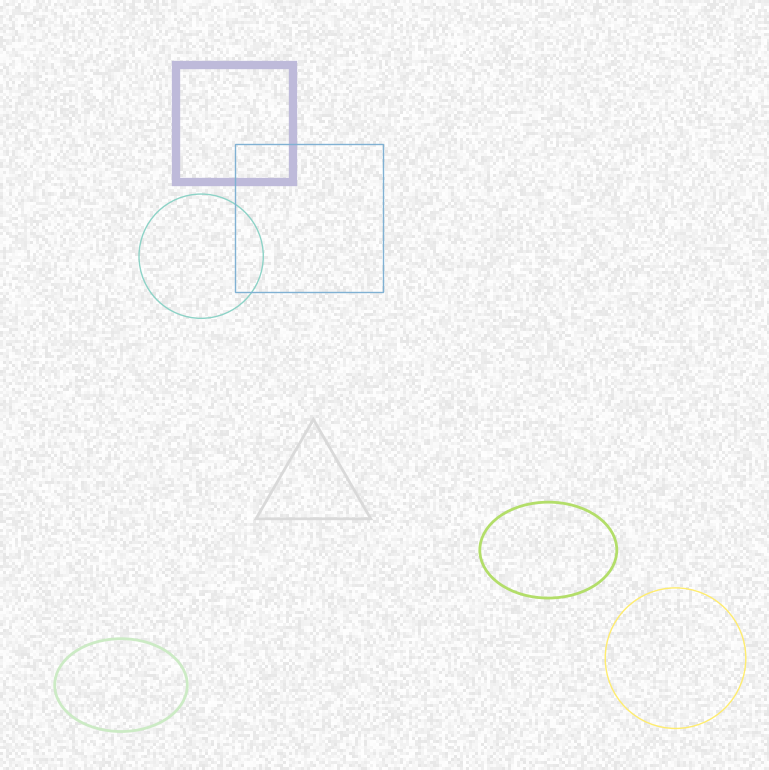[{"shape": "circle", "thickness": 0.5, "radius": 0.4, "center": [0.261, 0.667]}, {"shape": "square", "thickness": 3, "radius": 0.38, "center": [0.305, 0.84]}, {"shape": "square", "thickness": 0.5, "radius": 0.48, "center": [0.402, 0.717]}, {"shape": "oval", "thickness": 1, "radius": 0.44, "center": [0.712, 0.286]}, {"shape": "triangle", "thickness": 1, "radius": 0.43, "center": [0.407, 0.369]}, {"shape": "oval", "thickness": 1, "radius": 0.43, "center": [0.157, 0.11]}, {"shape": "circle", "thickness": 0.5, "radius": 0.46, "center": [0.877, 0.145]}]